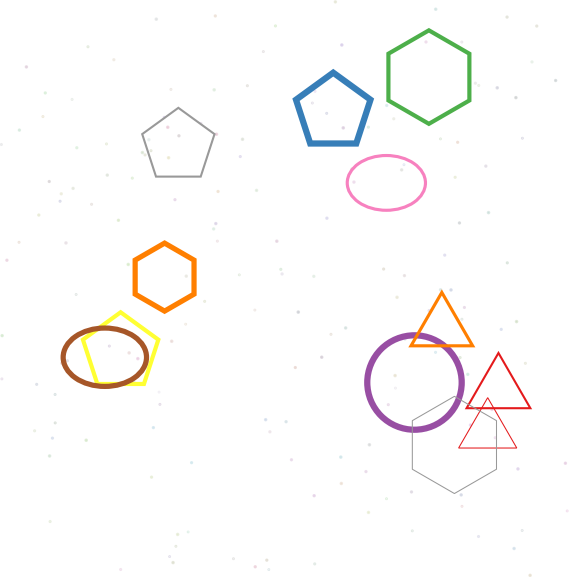[{"shape": "triangle", "thickness": 1, "radius": 0.32, "center": [0.863, 0.324]}, {"shape": "triangle", "thickness": 0.5, "radius": 0.29, "center": [0.844, 0.252]}, {"shape": "pentagon", "thickness": 3, "radius": 0.34, "center": [0.577, 0.805]}, {"shape": "hexagon", "thickness": 2, "radius": 0.4, "center": [0.743, 0.866]}, {"shape": "circle", "thickness": 3, "radius": 0.41, "center": [0.718, 0.337]}, {"shape": "triangle", "thickness": 1.5, "radius": 0.31, "center": [0.765, 0.431]}, {"shape": "hexagon", "thickness": 2.5, "radius": 0.29, "center": [0.285, 0.519]}, {"shape": "pentagon", "thickness": 2, "radius": 0.34, "center": [0.209, 0.39]}, {"shape": "oval", "thickness": 2.5, "radius": 0.36, "center": [0.182, 0.381]}, {"shape": "oval", "thickness": 1.5, "radius": 0.34, "center": [0.669, 0.682]}, {"shape": "pentagon", "thickness": 1, "radius": 0.33, "center": [0.309, 0.747]}, {"shape": "hexagon", "thickness": 0.5, "radius": 0.42, "center": [0.787, 0.229]}]